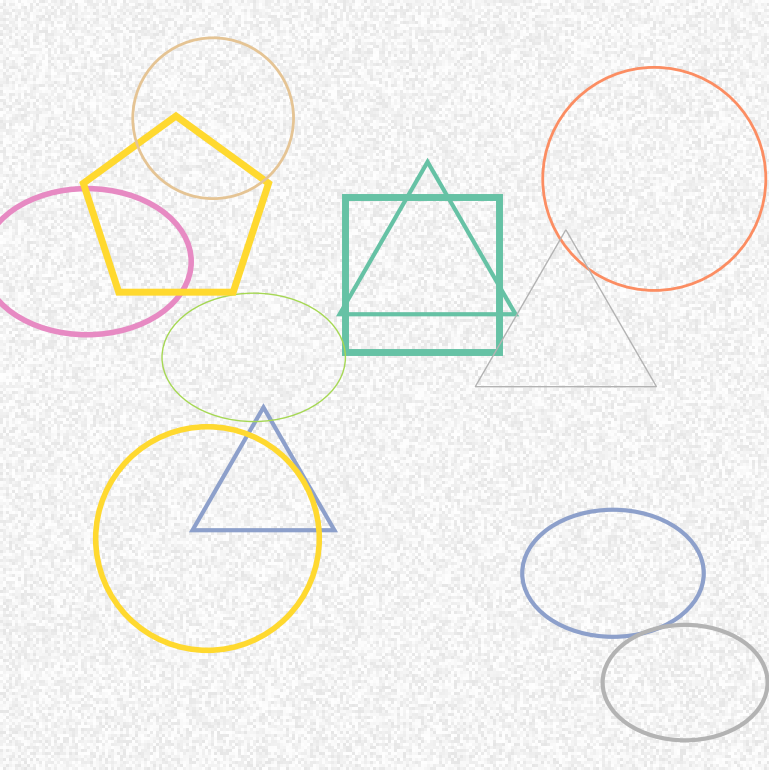[{"shape": "triangle", "thickness": 1.5, "radius": 0.66, "center": [0.555, 0.658]}, {"shape": "square", "thickness": 2.5, "radius": 0.5, "center": [0.548, 0.644]}, {"shape": "circle", "thickness": 1, "radius": 0.72, "center": [0.85, 0.768]}, {"shape": "oval", "thickness": 1.5, "radius": 0.59, "center": [0.796, 0.255]}, {"shape": "triangle", "thickness": 1.5, "radius": 0.53, "center": [0.342, 0.365]}, {"shape": "oval", "thickness": 2, "radius": 0.68, "center": [0.113, 0.66]}, {"shape": "oval", "thickness": 0.5, "radius": 0.6, "center": [0.329, 0.536]}, {"shape": "pentagon", "thickness": 2.5, "radius": 0.63, "center": [0.229, 0.723]}, {"shape": "circle", "thickness": 2, "radius": 0.73, "center": [0.269, 0.301]}, {"shape": "circle", "thickness": 1, "radius": 0.52, "center": [0.277, 0.846]}, {"shape": "oval", "thickness": 1.5, "radius": 0.54, "center": [0.89, 0.114]}, {"shape": "triangle", "thickness": 0.5, "radius": 0.68, "center": [0.735, 0.566]}]